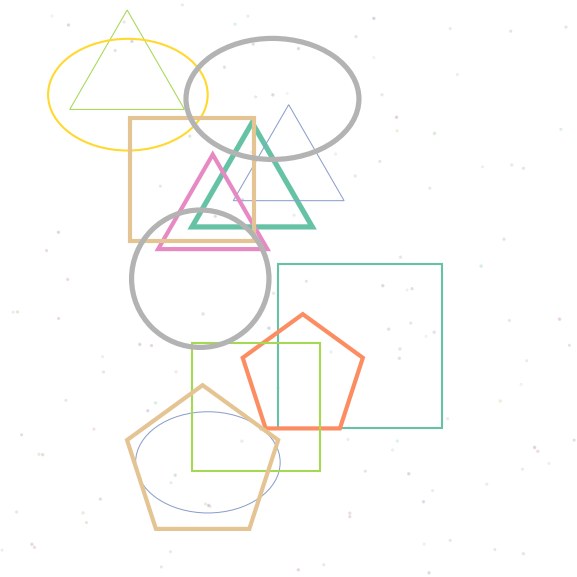[{"shape": "square", "thickness": 1, "radius": 0.71, "center": [0.624, 0.4]}, {"shape": "triangle", "thickness": 2.5, "radius": 0.6, "center": [0.437, 0.666]}, {"shape": "pentagon", "thickness": 2, "radius": 0.55, "center": [0.524, 0.346]}, {"shape": "oval", "thickness": 0.5, "radius": 0.63, "center": [0.36, 0.199]}, {"shape": "triangle", "thickness": 0.5, "radius": 0.55, "center": [0.5, 0.707]}, {"shape": "triangle", "thickness": 2, "radius": 0.55, "center": [0.368, 0.622]}, {"shape": "square", "thickness": 1, "radius": 0.55, "center": [0.443, 0.294]}, {"shape": "triangle", "thickness": 0.5, "radius": 0.57, "center": [0.22, 0.867]}, {"shape": "oval", "thickness": 1, "radius": 0.69, "center": [0.221, 0.835]}, {"shape": "square", "thickness": 2, "radius": 0.53, "center": [0.332, 0.688]}, {"shape": "pentagon", "thickness": 2, "radius": 0.69, "center": [0.351, 0.195]}, {"shape": "circle", "thickness": 2.5, "radius": 0.59, "center": [0.347, 0.517]}, {"shape": "oval", "thickness": 2.5, "radius": 0.75, "center": [0.472, 0.828]}]